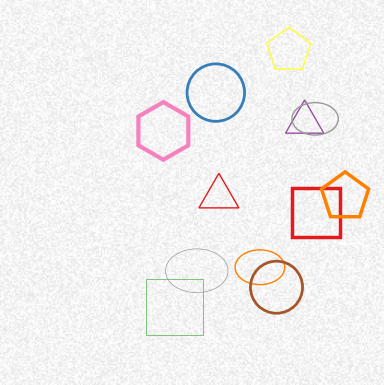[{"shape": "square", "thickness": 2.5, "radius": 0.31, "center": [0.82, 0.448]}, {"shape": "triangle", "thickness": 1, "radius": 0.3, "center": [0.569, 0.49]}, {"shape": "circle", "thickness": 2, "radius": 0.37, "center": [0.561, 0.759]}, {"shape": "square", "thickness": 0.5, "radius": 0.37, "center": [0.453, 0.203]}, {"shape": "triangle", "thickness": 1, "radius": 0.29, "center": [0.791, 0.683]}, {"shape": "pentagon", "thickness": 2.5, "radius": 0.32, "center": [0.896, 0.489]}, {"shape": "oval", "thickness": 1, "radius": 0.32, "center": [0.675, 0.306]}, {"shape": "pentagon", "thickness": 1, "radius": 0.3, "center": [0.75, 0.869]}, {"shape": "circle", "thickness": 2, "radius": 0.34, "center": [0.718, 0.254]}, {"shape": "hexagon", "thickness": 3, "radius": 0.37, "center": [0.424, 0.66]}, {"shape": "oval", "thickness": 1, "radius": 0.3, "center": [0.818, 0.691]}, {"shape": "oval", "thickness": 0.5, "radius": 0.41, "center": [0.511, 0.297]}]